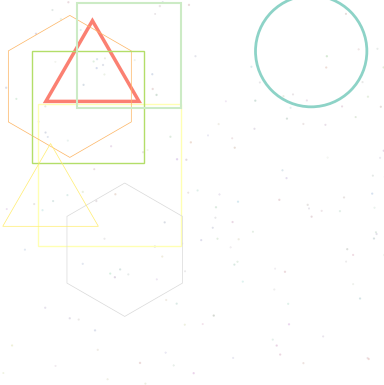[{"shape": "circle", "thickness": 2, "radius": 0.72, "center": [0.808, 0.867]}, {"shape": "square", "thickness": 1, "radius": 0.93, "center": [0.284, 0.545]}, {"shape": "triangle", "thickness": 2.5, "radius": 0.7, "center": [0.24, 0.806]}, {"shape": "hexagon", "thickness": 0.5, "radius": 0.92, "center": [0.181, 0.776]}, {"shape": "square", "thickness": 1, "radius": 0.73, "center": [0.229, 0.722]}, {"shape": "hexagon", "thickness": 0.5, "radius": 0.87, "center": [0.324, 0.351]}, {"shape": "square", "thickness": 1.5, "radius": 0.68, "center": [0.335, 0.856]}, {"shape": "triangle", "thickness": 0.5, "radius": 0.72, "center": [0.131, 0.484]}]